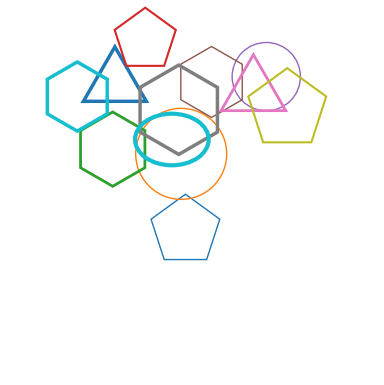[{"shape": "pentagon", "thickness": 1, "radius": 0.47, "center": [0.482, 0.402]}, {"shape": "triangle", "thickness": 2.5, "radius": 0.47, "center": [0.298, 0.784]}, {"shape": "circle", "thickness": 1, "radius": 0.59, "center": [0.471, 0.6]}, {"shape": "hexagon", "thickness": 2, "radius": 0.48, "center": [0.293, 0.613]}, {"shape": "pentagon", "thickness": 1.5, "radius": 0.42, "center": [0.377, 0.897]}, {"shape": "circle", "thickness": 1, "radius": 0.44, "center": [0.692, 0.801]}, {"shape": "hexagon", "thickness": 1, "radius": 0.46, "center": [0.549, 0.787]}, {"shape": "triangle", "thickness": 2, "radius": 0.49, "center": [0.658, 0.761]}, {"shape": "hexagon", "thickness": 2.5, "radius": 0.58, "center": [0.464, 0.715]}, {"shape": "pentagon", "thickness": 1.5, "radius": 0.53, "center": [0.746, 0.716]}, {"shape": "hexagon", "thickness": 2.5, "radius": 0.45, "center": [0.201, 0.749]}, {"shape": "oval", "thickness": 3, "radius": 0.48, "center": [0.446, 0.638]}]